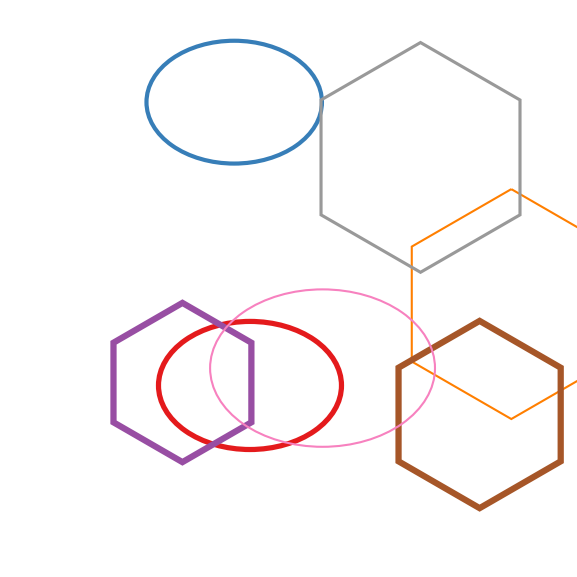[{"shape": "oval", "thickness": 2.5, "radius": 0.79, "center": [0.433, 0.332]}, {"shape": "oval", "thickness": 2, "radius": 0.76, "center": [0.406, 0.822]}, {"shape": "hexagon", "thickness": 3, "radius": 0.69, "center": [0.316, 0.337]}, {"shape": "hexagon", "thickness": 1, "radius": 1.0, "center": [0.885, 0.473]}, {"shape": "hexagon", "thickness": 3, "radius": 0.81, "center": [0.831, 0.281]}, {"shape": "oval", "thickness": 1, "radius": 0.97, "center": [0.559, 0.362]}, {"shape": "hexagon", "thickness": 1.5, "radius": 0.99, "center": [0.728, 0.727]}]